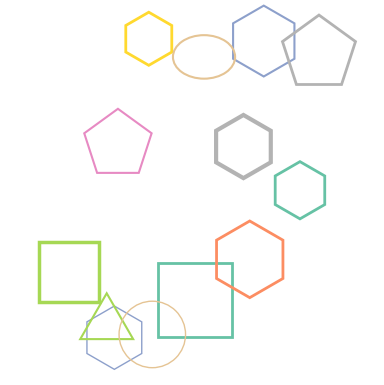[{"shape": "hexagon", "thickness": 2, "radius": 0.37, "center": [0.779, 0.506]}, {"shape": "square", "thickness": 2, "radius": 0.48, "center": [0.507, 0.221]}, {"shape": "hexagon", "thickness": 2, "radius": 0.5, "center": [0.649, 0.326]}, {"shape": "hexagon", "thickness": 1, "radius": 0.41, "center": [0.297, 0.123]}, {"shape": "hexagon", "thickness": 1.5, "radius": 0.46, "center": [0.685, 0.893]}, {"shape": "pentagon", "thickness": 1.5, "radius": 0.46, "center": [0.306, 0.625]}, {"shape": "triangle", "thickness": 1.5, "radius": 0.4, "center": [0.277, 0.159]}, {"shape": "square", "thickness": 2.5, "radius": 0.39, "center": [0.179, 0.293]}, {"shape": "hexagon", "thickness": 2, "radius": 0.34, "center": [0.386, 0.899]}, {"shape": "oval", "thickness": 1.5, "radius": 0.4, "center": [0.53, 0.852]}, {"shape": "circle", "thickness": 1, "radius": 0.43, "center": [0.396, 0.131]}, {"shape": "hexagon", "thickness": 3, "radius": 0.41, "center": [0.632, 0.619]}, {"shape": "pentagon", "thickness": 2, "radius": 0.5, "center": [0.829, 0.861]}]